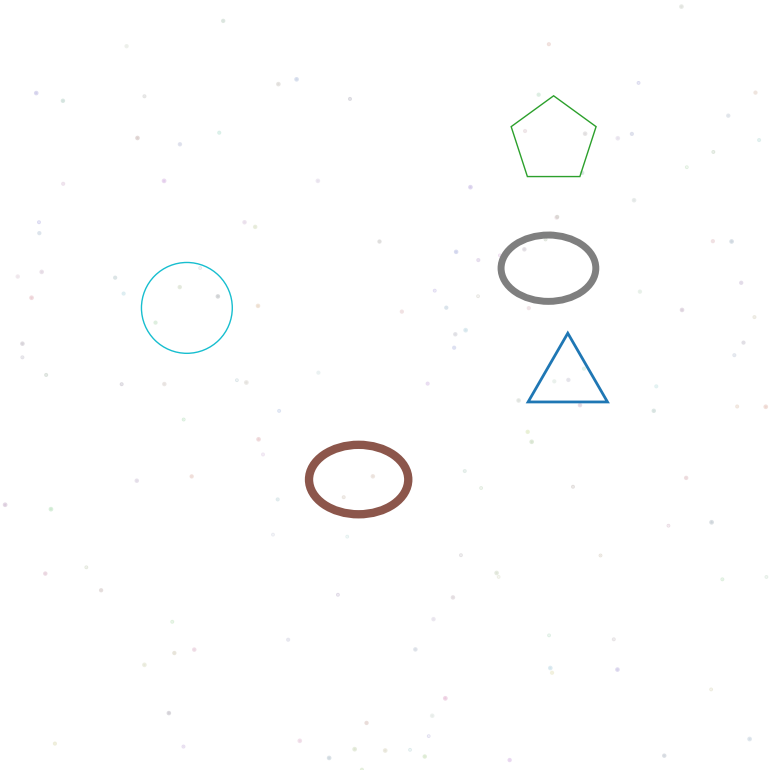[{"shape": "triangle", "thickness": 1, "radius": 0.3, "center": [0.737, 0.508]}, {"shape": "pentagon", "thickness": 0.5, "radius": 0.29, "center": [0.719, 0.818]}, {"shape": "oval", "thickness": 3, "radius": 0.32, "center": [0.466, 0.377]}, {"shape": "oval", "thickness": 2.5, "radius": 0.31, "center": [0.712, 0.652]}, {"shape": "circle", "thickness": 0.5, "radius": 0.29, "center": [0.243, 0.6]}]